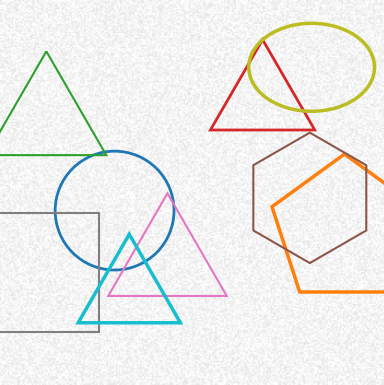[{"shape": "circle", "thickness": 2, "radius": 0.77, "center": [0.298, 0.453]}, {"shape": "pentagon", "thickness": 2.5, "radius": 0.99, "center": [0.895, 0.402]}, {"shape": "triangle", "thickness": 1.5, "radius": 0.9, "center": [0.12, 0.687]}, {"shape": "triangle", "thickness": 2, "radius": 0.78, "center": [0.682, 0.741]}, {"shape": "hexagon", "thickness": 1.5, "radius": 0.85, "center": [0.805, 0.486]}, {"shape": "triangle", "thickness": 1.5, "radius": 0.89, "center": [0.435, 0.32]}, {"shape": "square", "thickness": 1.5, "radius": 0.77, "center": [0.104, 0.292]}, {"shape": "oval", "thickness": 2.5, "radius": 0.82, "center": [0.809, 0.825]}, {"shape": "triangle", "thickness": 2.5, "radius": 0.77, "center": [0.336, 0.238]}]